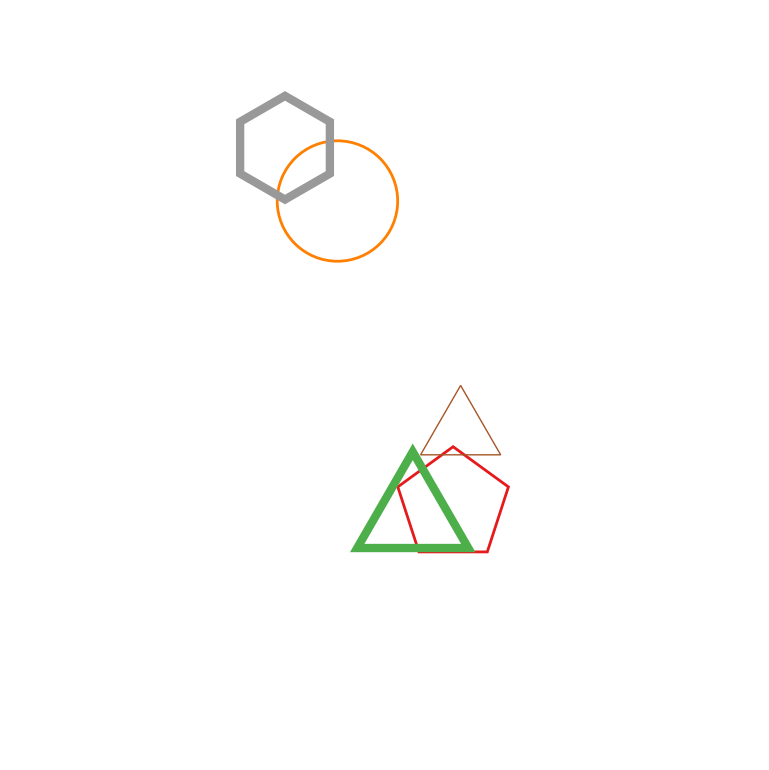[{"shape": "pentagon", "thickness": 1, "radius": 0.38, "center": [0.588, 0.344]}, {"shape": "triangle", "thickness": 3, "radius": 0.42, "center": [0.536, 0.33]}, {"shape": "circle", "thickness": 1, "radius": 0.39, "center": [0.438, 0.739]}, {"shape": "triangle", "thickness": 0.5, "radius": 0.3, "center": [0.598, 0.439]}, {"shape": "hexagon", "thickness": 3, "radius": 0.34, "center": [0.37, 0.808]}]